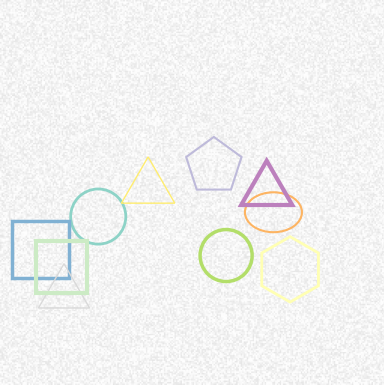[{"shape": "circle", "thickness": 2, "radius": 0.36, "center": [0.255, 0.438]}, {"shape": "hexagon", "thickness": 2, "radius": 0.42, "center": [0.753, 0.3]}, {"shape": "pentagon", "thickness": 1.5, "radius": 0.38, "center": [0.555, 0.569]}, {"shape": "square", "thickness": 2.5, "radius": 0.37, "center": [0.105, 0.351]}, {"shape": "oval", "thickness": 1.5, "radius": 0.37, "center": [0.71, 0.449]}, {"shape": "circle", "thickness": 2.5, "radius": 0.34, "center": [0.587, 0.336]}, {"shape": "triangle", "thickness": 1, "radius": 0.38, "center": [0.166, 0.238]}, {"shape": "triangle", "thickness": 3, "radius": 0.38, "center": [0.693, 0.506]}, {"shape": "square", "thickness": 3, "radius": 0.33, "center": [0.16, 0.307]}, {"shape": "triangle", "thickness": 1, "radius": 0.4, "center": [0.385, 0.512]}]